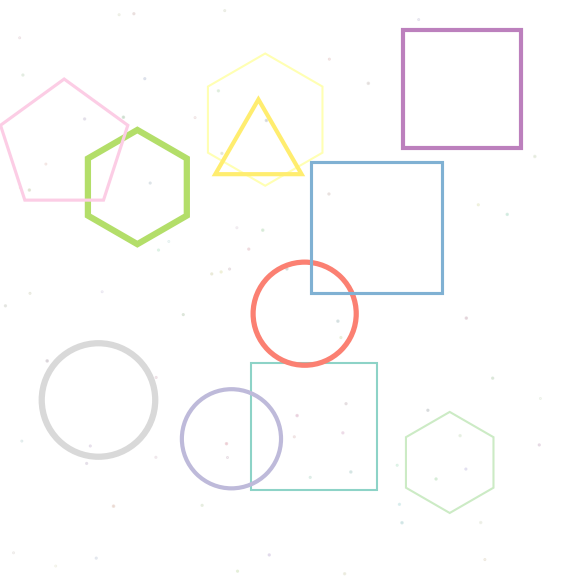[{"shape": "square", "thickness": 1, "radius": 0.55, "center": [0.543, 0.261]}, {"shape": "hexagon", "thickness": 1, "radius": 0.57, "center": [0.459, 0.792]}, {"shape": "circle", "thickness": 2, "radius": 0.43, "center": [0.401, 0.239]}, {"shape": "circle", "thickness": 2.5, "radius": 0.45, "center": [0.528, 0.456]}, {"shape": "square", "thickness": 1.5, "radius": 0.57, "center": [0.652, 0.605]}, {"shape": "hexagon", "thickness": 3, "radius": 0.49, "center": [0.238, 0.675]}, {"shape": "pentagon", "thickness": 1.5, "radius": 0.58, "center": [0.111, 0.746]}, {"shape": "circle", "thickness": 3, "radius": 0.49, "center": [0.171, 0.307]}, {"shape": "square", "thickness": 2, "radius": 0.51, "center": [0.8, 0.845]}, {"shape": "hexagon", "thickness": 1, "radius": 0.44, "center": [0.779, 0.198]}, {"shape": "triangle", "thickness": 2, "radius": 0.43, "center": [0.447, 0.741]}]